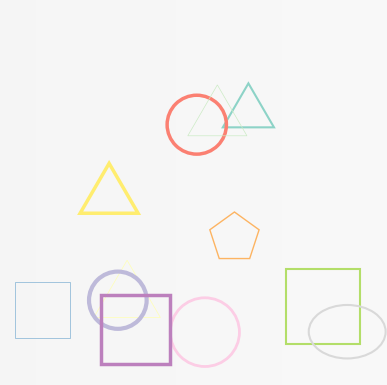[{"shape": "triangle", "thickness": 1.5, "radius": 0.38, "center": [0.641, 0.707]}, {"shape": "triangle", "thickness": 0.5, "radius": 0.5, "center": [0.328, 0.225]}, {"shape": "circle", "thickness": 3, "radius": 0.37, "center": [0.304, 0.22]}, {"shape": "circle", "thickness": 2.5, "radius": 0.38, "center": [0.508, 0.676]}, {"shape": "square", "thickness": 0.5, "radius": 0.36, "center": [0.11, 0.195]}, {"shape": "pentagon", "thickness": 1, "radius": 0.33, "center": [0.605, 0.383]}, {"shape": "square", "thickness": 1.5, "radius": 0.48, "center": [0.834, 0.204]}, {"shape": "circle", "thickness": 2, "radius": 0.45, "center": [0.529, 0.137]}, {"shape": "oval", "thickness": 1.5, "radius": 0.5, "center": [0.896, 0.138]}, {"shape": "square", "thickness": 2.5, "radius": 0.45, "center": [0.349, 0.144]}, {"shape": "triangle", "thickness": 0.5, "radius": 0.44, "center": [0.561, 0.691]}, {"shape": "triangle", "thickness": 2.5, "radius": 0.43, "center": [0.282, 0.489]}]